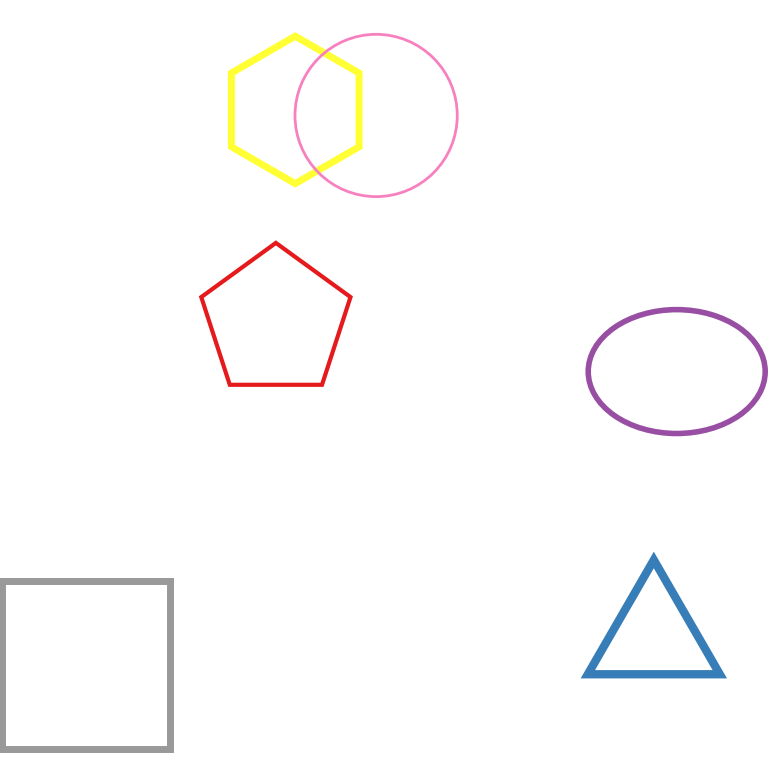[{"shape": "pentagon", "thickness": 1.5, "radius": 0.51, "center": [0.358, 0.583]}, {"shape": "triangle", "thickness": 3, "radius": 0.49, "center": [0.849, 0.174]}, {"shape": "oval", "thickness": 2, "radius": 0.57, "center": [0.879, 0.517]}, {"shape": "hexagon", "thickness": 2.5, "radius": 0.48, "center": [0.383, 0.857]}, {"shape": "circle", "thickness": 1, "radius": 0.53, "center": [0.488, 0.85]}, {"shape": "square", "thickness": 2.5, "radius": 0.55, "center": [0.111, 0.137]}]